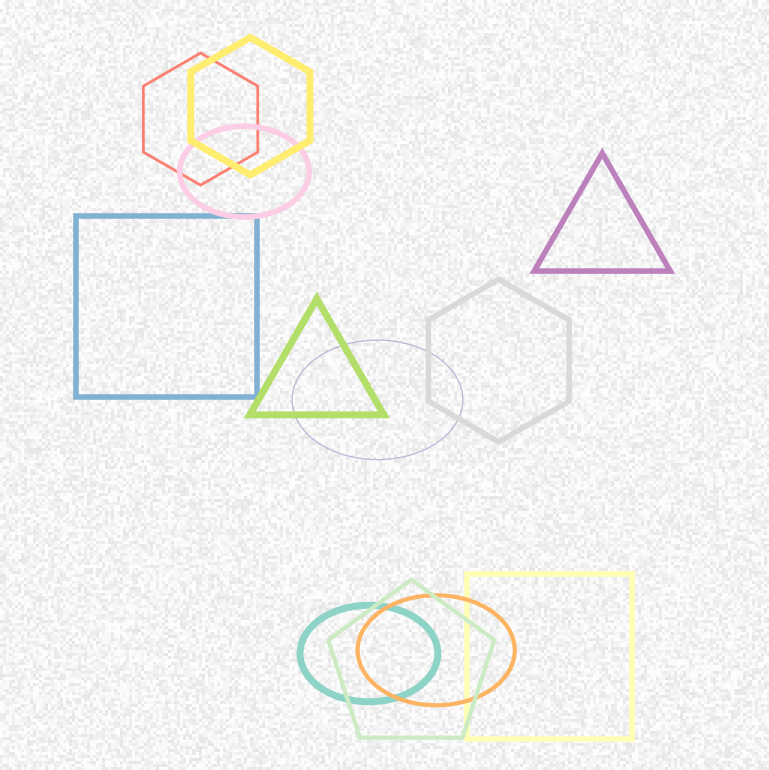[{"shape": "oval", "thickness": 2.5, "radius": 0.45, "center": [0.479, 0.151]}, {"shape": "square", "thickness": 2, "radius": 0.54, "center": [0.714, 0.147]}, {"shape": "oval", "thickness": 0.5, "radius": 0.55, "center": [0.49, 0.481]}, {"shape": "hexagon", "thickness": 1, "radius": 0.43, "center": [0.26, 0.845]}, {"shape": "square", "thickness": 2, "radius": 0.59, "center": [0.217, 0.602]}, {"shape": "oval", "thickness": 1.5, "radius": 0.51, "center": [0.566, 0.156]}, {"shape": "triangle", "thickness": 2.5, "radius": 0.5, "center": [0.411, 0.512]}, {"shape": "oval", "thickness": 2, "radius": 0.42, "center": [0.317, 0.777]}, {"shape": "hexagon", "thickness": 2, "radius": 0.53, "center": [0.648, 0.532]}, {"shape": "triangle", "thickness": 2, "radius": 0.51, "center": [0.782, 0.699]}, {"shape": "pentagon", "thickness": 1.5, "radius": 0.57, "center": [0.534, 0.134]}, {"shape": "hexagon", "thickness": 2.5, "radius": 0.45, "center": [0.325, 0.862]}]